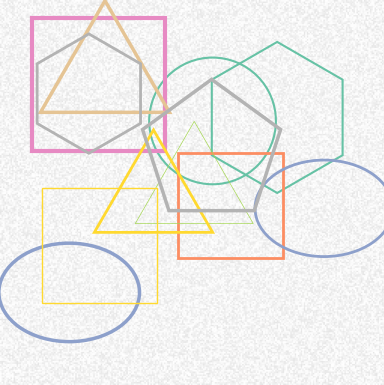[{"shape": "circle", "thickness": 1.5, "radius": 0.82, "center": [0.552, 0.686]}, {"shape": "hexagon", "thickness": 1.5, "radius": 0.98, "center": [0.72, 0.695]}, {"shape": "square", "thickness": 2, "radius": 0.68, "center": [0.599, 0.466]}, {"shape": "oval", "thickness": 2.5, "radius": 0.91, "center": [0.18, 0.241]}, {"shape": "oval", "thickness": 2, "radius": 0.9, "center": [0.842, 0.459]}, {"shape": "square", "thickness": 3, "radius": 0.86, "center": [0.257, 0.781]}, {"shape": "triangle", "thickness": 0.5, "radius": 0.88, "center": [0.505, 0.508]}, {"shape": "square", "thickness": 1, "radius": 0.75, "center": [0.258, 0.362]}, {"shape": "triangle", "thickness": 2, "radius": 0.89, "center": [0.399, 0.485]}, {"shape": "triangle", "thickness": 2.5, "radius": 0.97, "center": [0.273, 0.805]}, {"shape": "pentagon", "thickness": 2.5, "radius": 0.94, "center": [0.55, 0.605]}, {"shape": "hexagon", "thickness": 2, "radius": 0.78, "center": [0.231, 0.757]}]